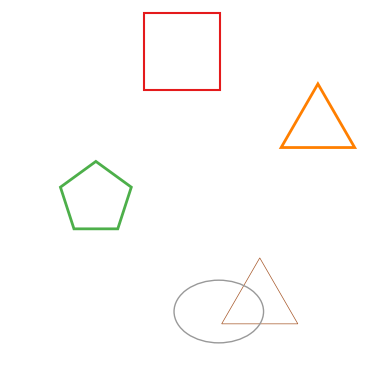[{"shape": "square", "thickness": 1.5, "radius": 0.5, "center": [0.472, 0.866]}, {"shape": "pentagon", "thickness": 2, "radius": 0.48, "center": [0.249, 0.484]}, {"shape": "triangle", "thickness": 2, "radius": 0.55, "center": [0.826, 0.672]}, {"shape": "triangle", "thickness": 0.5, "radius": 0.57, "center": [0.675, 0.216]}, {"shape": "oval", "thickness": 1, "radius": 0.58, "center": [0.568, 0.191]}]